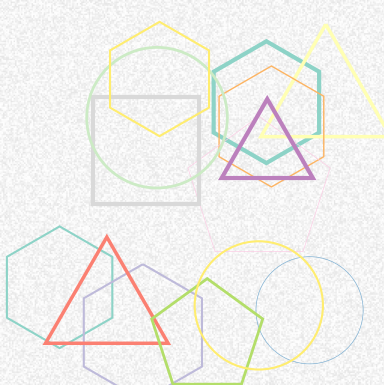[{"shape": "hexagon", "thickness": 3, "radius": 0.79, "center": [0.692, 0.735]}, {"shape": "hexagon", "thickness": 1.5, "radius": 0.79, "center": [0.155, 0.254]}, {"shape": "triangle", "thickness": 2.5, "radius": 0.97, "center": [0.846, 0.742]}, {"shape": "hexagon", "thickness": 1.5, "radius": 0.89, "center": [0.371, 0.137]}, {"shape": "triangle", "thickness": 2.5, "radius": 0.92, "center": [0.277, 0.2]}, {"shape": "circle", "thickness": 0.5, "radius": 0.7, "center": [0.804, 0.194]}, {"shape": "hexagon", "thickness": 1, "radius": 0.79, "center": [0.705, 0.672]}, {"shape": "pentagon", "thickness": 2, "radius": 0.76, "center": [0.538, 0.125]}, {"shape": "pentagon", "thickness": 0.5, "radius": 0.97, "center": [0.673, 0.504]}, {"shape": "square", "thickness": 3, "radius": 0.69, "center": [0.379, 0.609]}, {"shape": "triangle", "thickness": 3, "radius": 0.68, "center": [0.694, 0.606]}, {"shape": "circle", "thickness": 2, "radius": 0.91, "center": [0.408, 0.694]}, {"shape": "hexagon", "thickness": 1.5, "radius": 0.74, "center": [0.414, 0.795]}, {"shape": "circle", "thickness": 1.5, "radius": 0.83, "center": [0.672, 0.207]}]